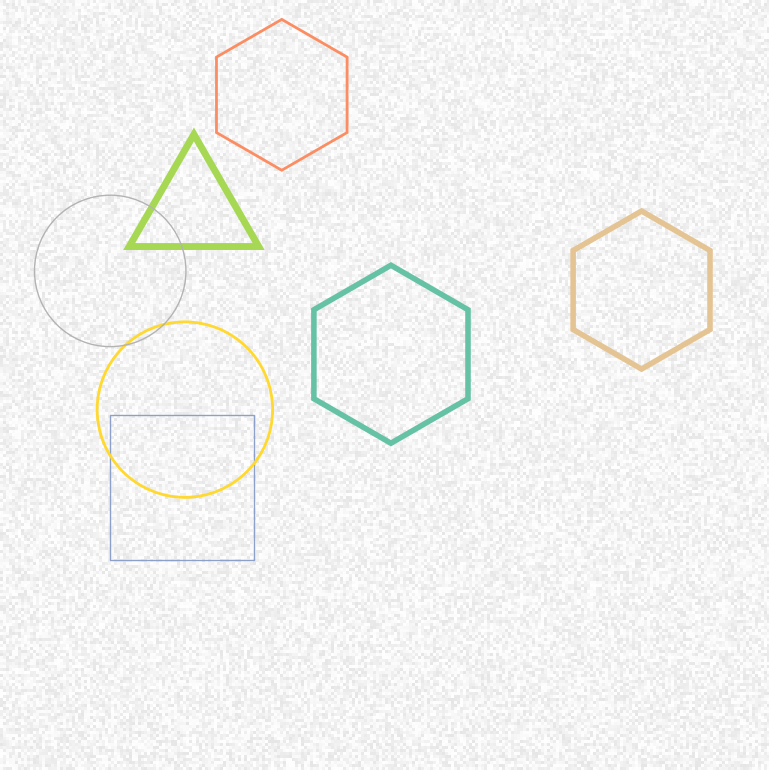[{"shape": "hexagon", "thickness": 2, "radius": 0.58, "center": [0.508, 0.54]}, {"shape": "hexagon", "thickness": 1, "radius": 0.49, "center": [0.366, 0.877]}, {"shape": "square", "thickness": 0.5, "radius": 0.47, "center": [0.237, 0.367]}, {"shape": "triangle", "thickness": 2.5, "radius": 0.49, "center": [0.252, 0.728]}, {"shape": "circle", "thickness": 1, "radius": 0.57, "center": [0.24, 0.468]}, {"shape": "hexagon", "thickness": 2, "radius": 0.51, "center": [0.833, 0.623]}, {"shape": "circle", "thickness": 0.5, "radius": 0.49, "center": [0.143, 0.648]}]